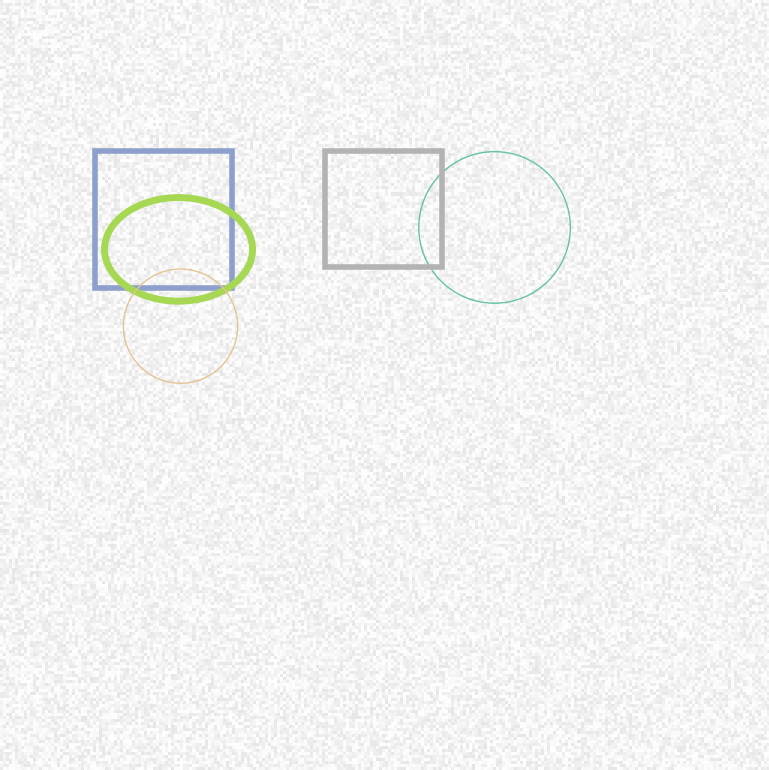[{"shape": "circle", "thickness": 0.5, "radius": 0.49, "center": [0.642, 0.705]}, {"shape": "square", "thickness": 2, "radius": 0.44, "center": [0.212, 0.714]}, {"shape": "oval", "thickness": 2.5, "radius": 0.48, "center": [0.232, 0.676]}, {"shape": "circle", "thickness": 0.5, "radius": 0.37, "center": [0.234, 0.576]}, {"shape": "square", "thickness": 2, "radius": 0.38, "center": [0.498, 0.729]}]